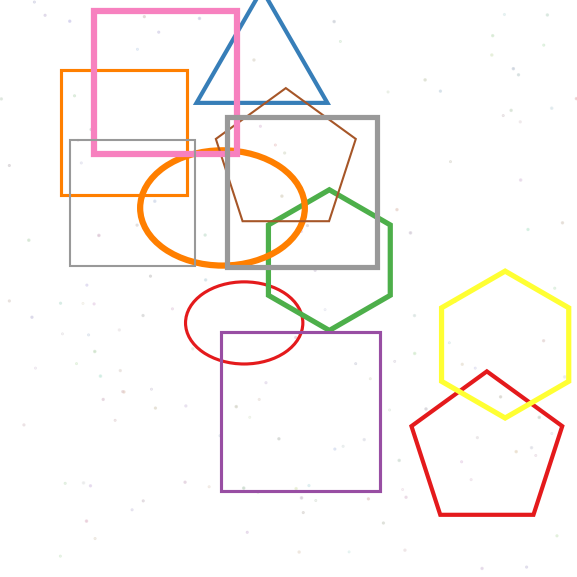[{"shape": "pentagon", "thickness": 2, "radius": 0.69, "center": [0.843, 0.219]}, {"shape": "oval", "thickness": 1.5, "radius": 0.51, "center": [0.423, 0.44]}, {"shape": "triangle", "thickness": 2, "radius": 0.65, "center": [0.454, 0.886]}, {"shape": "hexagon", "thickness": 2.5, "radius": 0.61, "center": [0.57, 0.549]}, {"shape": "square", "thickness": 1.5, "radius": 0.69, "center": [0.521, 0.287]}, {"shape": "oval", "thickness": 3, "radius": 0.71, "center": [0.385, 0.639]}, {"shape": "square", "thickness": 1.5, "radius": 0.54, "center": [0.215, 0.77]}, {"shape": "hexagon", "thickness": 2.5, "radius": 0.64, "center": [0.875, 0.402]}, {"shape": "pentagon", "thickness": 1, "radius": 0.64, "center": [0.495, 0.719]}, {"shape": "square", "thickness": 3, "radius": 0.62, "center": [0.286, 0.857]}, {"shape": "square", "thickness": 2.5, "radius": 0.65, "center": [0.523, 0.667]}, {"shape": "square", "thickness": 1, "radius": 0.54, "center": [0.229, 0.647]}]